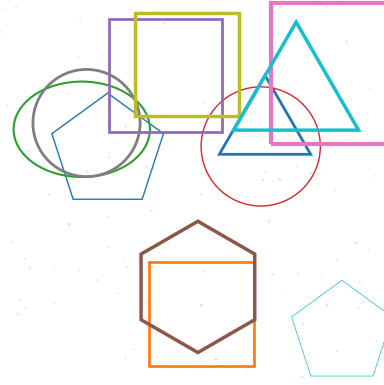[{"shape": "pentagon", "thickness": 1, "radius": 0.76, "center": [0.28, 0.606]}, {"shape": "triangle", "thickness": 2, "radius": 0.68, "center": [0.688, 0.668]}, {"shape": "square", "thickness": 2, "radius": 0.68, "center": [0.523, 0.184]}, {"shape": "oval", "thickness": 1.5, "radius": 0.89, "center": [0.212, 0.664]}, {"shape": "circle", "thickness": 1, "radius": 0.77, "center": [0.677, 0.62]}, {"shape": "square", "thickness": 2, "radius": 0.73, "center": [0.43, 0.803]}, {"shape": "hexagon", "thickness": 2.5, "radius": 0.85, "center": [0.514, 0.255]}, {"shape": "square", "thickness": 3, "radius": 0.92, "center": [0.886, 0.808]}, {"shape": "circle", "thickness": 2, "radius": 0.7, "center": [0.225, 0.68]}, {"shape": "square", "thickness": 2.5, "radius": 0.67, "center": [0.486, 0.832]}, {"shape": "triangle", "thickness": 2.5, "radius": 0.94, "center": [0.769, 0.756]}, {"shape": "pentagon", "thickness": 0.5, "radius": 0.69, "center": [0.888, 0.134]}]